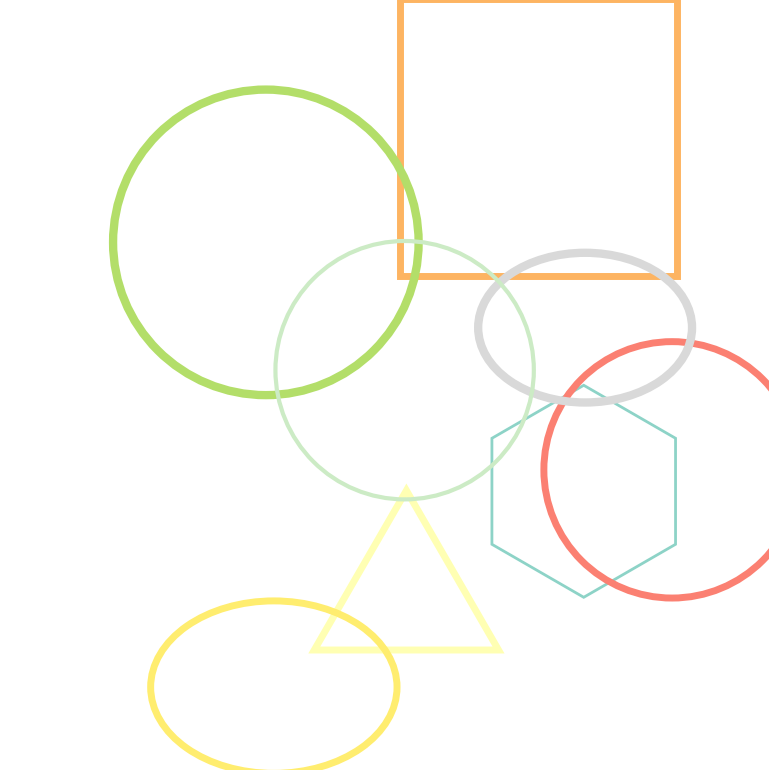[{"shape": "hexagon", "thickness": 1, "radius": 0.69, "center": [0.758, 0.362]}, {"shape": "triangle", "thickness": 2.5, "radius": 0.69, "center": [0.528, 0.225]}, {"shape": "circle", "thickness": 2.5, "radius": 0.83, "center": [0.873, 0.39]}, {"shape": "square", "thickness": 2.5, "radius": 0.9, "center": [0.7, 0.821]}, {"shape": "circle", "thickness": 3, "radius": 0.99, "center": [0.345, 0.685]}, {"shape": "oval", "thickness": 3, "radius": 0.69, "center": [0.76, 0.575]}, {"shape": "circle", "thickness": 1.5, "radius": 0.84, "center": [0.526, 0.519]}, {"shape": "oval", "thickness": 2.5, "radius": 0.8, "center": [0.356, 0.108]}]